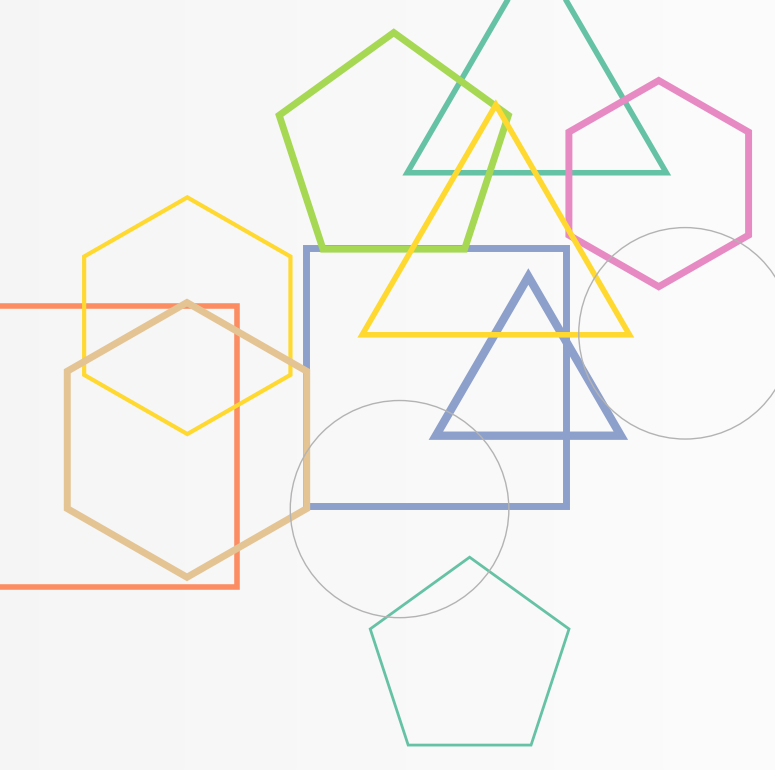[{"shape": "pentagon", "thickness": 1, "radius": 0.67, "center": [0.606, 0.141]}, {"shape": "triangle", "thickness": 2, "radius": 0.97, "center": [0.693, 0.872]}, {"shape": "square", "thickness": 2, "radius": 0.91, "center": [0.124, 0.42]}, {"shape": "triangle", "thickness": 3, "radius": 0.69, "center": [0.682, 0.503]}, {"shape": "square", "thickness": 2.5, "radius": 0.84, "center": [0.562, 0.511]}, {"shape": "hexagon", "thickness": 2.5, "radius": 0.67, "center": [0.85, 0.762]}, {"shape": "pentagon", "thickness": 2.5, "radius": 0.78, "center": [0.508, 0.802]}, {"shape": "triangle", "thickness": 2, "radius": 1.0, "center": [0.64, 0.665]}, {"shape": "hexagon", "thickness": 1.5, "radius": 0.77, "center": [0.242, 0.59]}, {"shape": "hexagon", "thickness": 2.5, "radius": 0.89, "center": [0.241, 0.429]}, {"shape": "circle", "thickness": 0.5, "radius": 0.71, "center": [0.516, 0.339]}, {"shape": "circle", "thickness": 0.5, "radius": 0.69, "center": [0.884, 0.567]}]